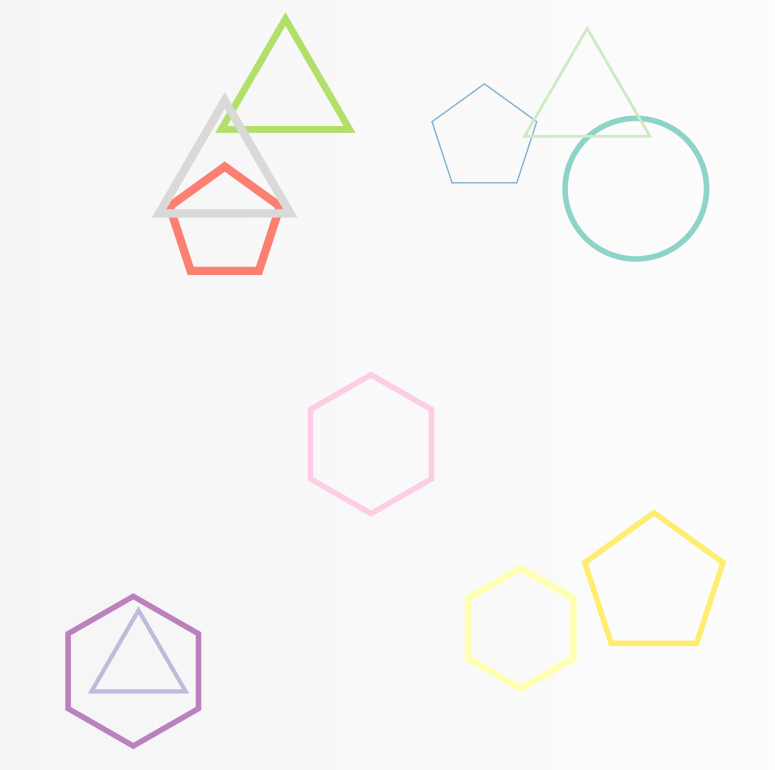[{"shape": "circle", "thickness": 2, "radius": 0.46, "center": [0.82, 0.755]}, {"shape": "hexagon", "thickness": 2.5, "radius": 0.39, "center": [0.672, 0.184]}, {"shape": "triangle", "thickness": 1.5, "radius": 0.35, "center": [0.179, 0.137]}, {"shape": "pentagon", "thickness": 3, "radius": 0.37, "center": [0.29, 0.709]}, {"shape": "pentagon", "thickness": 0.5, "radius": 0.36, "center": [0.625, 0.82]}, {"shape": "triangle", "thickness": 2.5, "radius": 0.48, "center": [0.368, 0.88]}, {"shape": "hexagon", "thickness": 2, "radius": 0.45, "center": [0.479, 0.423]}, {"shape": "triangle", "thickness": 3, "radius": 0.49, "center": [0.29, 0.772]}, {"shape": "hexagon", "thickness": 2, "radius": 0.49, "center": [0.172, 0.128]}, {"shape": "triangle", "thickness": 1, "radius": 0.47, "center": [0.758, 0.87]}, {"shape": "pentagon", "thickness": 2, "radius": 0.47, "center": [0.844, 0.24]}]